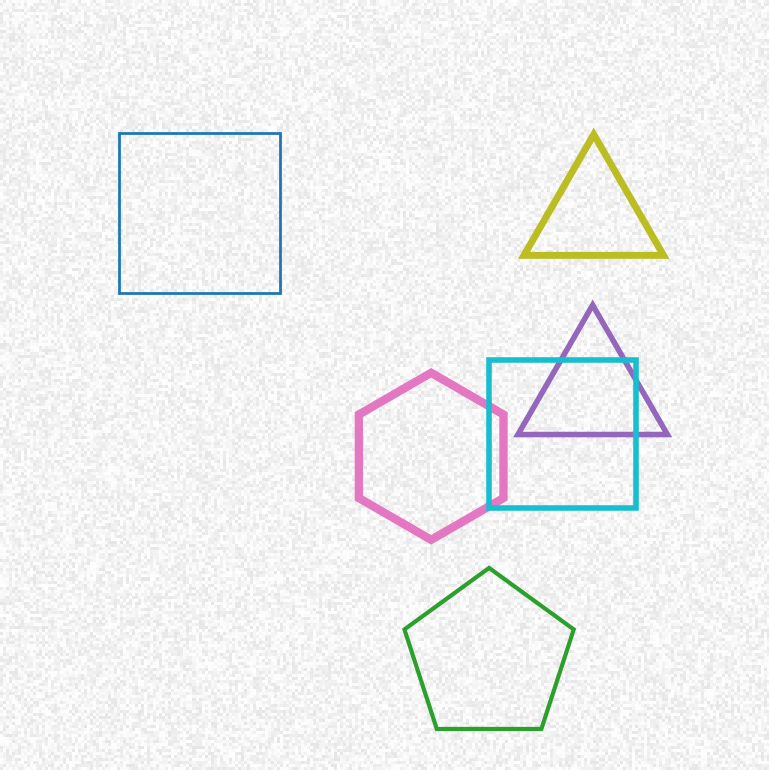[{"shape": "square", "thickness": 1, "radius": 0.52, "center": [0.259, 0.723]}, {"shape": "pentagon", "thickness": 1.5, "radius": 0.58, "center": [0.635, 0.147]}, {"shape": "triangle", "thickness": 2, "radius": 0.56, "center": [0.77, 0.492]}, {"shape": "hexagon", "thickness": 3, "radius": 0.54, "center": [0.56, 0.407]}, {"shape": "triangle", "thickness": 2.5, "radius": 0.52, "center": [0.771, 0.721]}, {"shape": "square", "thickness": 2, "radius": 0.48, "center": [0.731, 0.436]}]